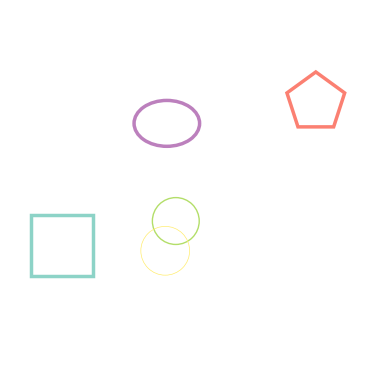[{"shape": "square", "thickness": 2.5, "radius": 0.4, "center": [0.161, 0.361]}, {"shape": "pentagon", "thickness": 2.5, "radius": 0.39, "center": [0.82, 0.734]}, {"shape": "circle", "thickness": 1, "radius": 0.3, "center": [0.457, 0.426]}, {"shape": "oval", "thickness": 2.5, "radius": 0.43, "center": [0.433, 0.68]}, {"shape": "circle", "thickness": 0.5, "radius": 0.32, "center": [0.429, 0.349]}]